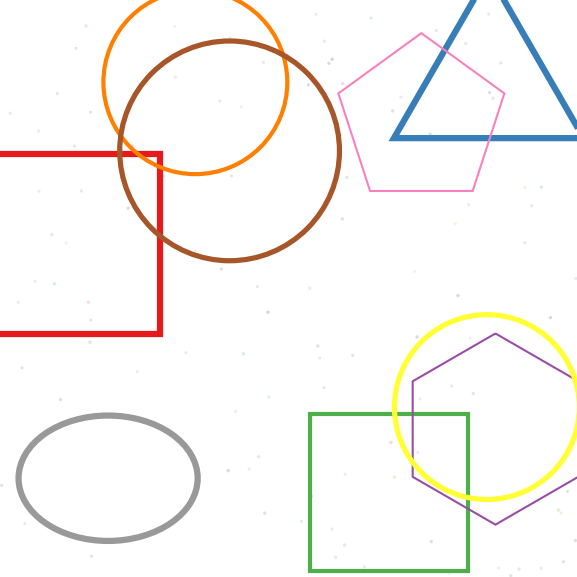[{"shape": "square", "thickness": 3, "radius": 0.78, "center": [0.122, 0.577]}, {"shape": "triangle", "thickness": 3, "radius": 0.95, "center": [0.846, 0.855]}, {"shape": "square", "thickness": 2, "radius": 0.68, "center": [0.673, 0.146]}, {"shape": "hexagon", "thickness": 1, "radius": 0.83, "center": [0.858, 0.256]}, {"shape": "circle", "thickness": 2, "radius": 0.8, "center": [0.338, 0.857]}, {"shape": "circle", "thickness": 2.5, "radius": 0.8, "center": [0.843, 0.294]}, {"shape": "circle", "thickness": 2.5, "radius": 0.95, "center": [0.398, 0.738]}, {"shape": "pentagon", "thickness": 1, "radius": 0.76, "center": [0.73, 0.791]}, {"shape": "oval", "thickness": 3, "radius": 0.78, "center": [0.187, 0.171]}]